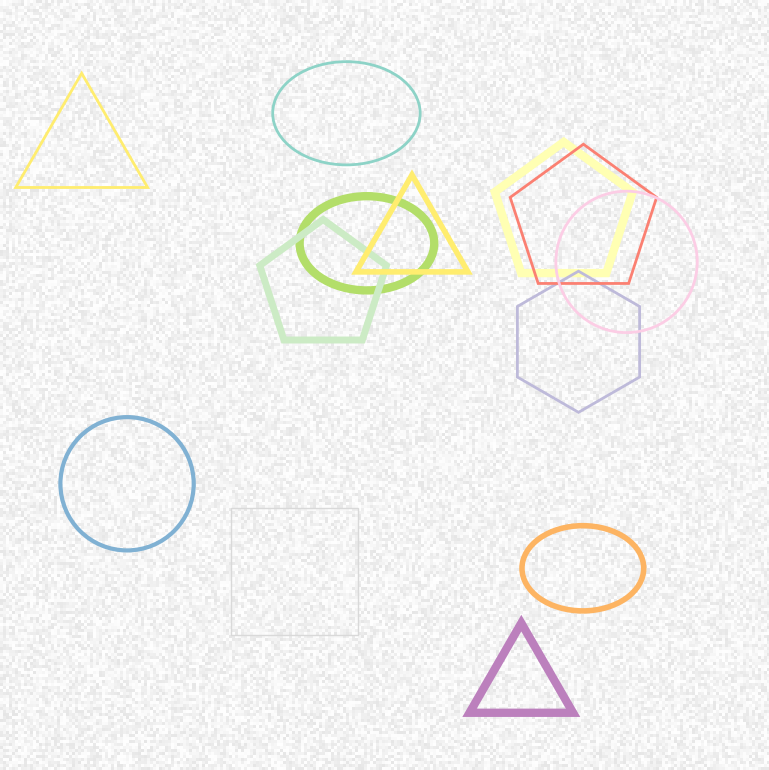[{"shape": "oval", "thickness": 1, "radius": 0.48, "center": [0.45, 0.853]}, {"shape": "pentagon", "thickness": 3, "radius": 0.47, "center": [0.732, 0.722]}, {"shape": "hexagon", "thickness": 1, "radius": 0.46, "center": [0.751, 0.556]}, {"shape": "pentagon", "thickness": 1, "radius": 0.5, "center": [0.758, 0.713]}, {"shape": "circle", "thickness": 1.5, "radius": 0.43, "center": [0.165, 0.372]}, {"shape": "oval", "thickness": 2, "radius": 0.4, "center": [0.757, 0.262]}, {"shape": "oval", "thickness": 3, "radius": 0.44, "center": [0.477, 0.684]}, {"shape": "circle", "thickness": 1, "radius": 0.46, "center": [0.814, 0.66]}, {"shape": "square", "thickness": 0.5, "radius": 0.41, "center": [0.383, 0.257]}, {"shape": "triangle", "thickness": 3, "radius": 0.39, "center": [0.677, 0.113]}, {"shape": "pentagon", "thickness": 2.5, "radius": 0.43, "center": [0.42, 0.628]}, {"shape": "triangle", "thickness": 1, "radius": 0.49, "center": [0.106, 0.806]}, {"shape": "triangle", "thickness": 2, "radius": 0.42, "center": [0.535, 0.689]}]